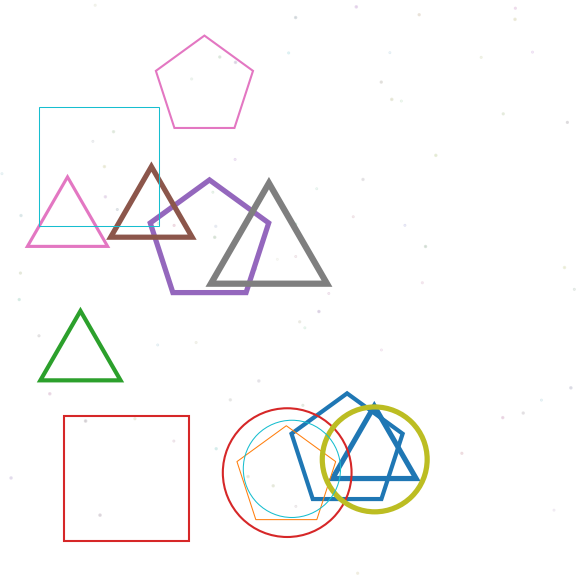[{"shape": "triangle", "thickness": 2.5, "radius": 0.42, "center": [0.648, 0.212]}, {"shape": "pentagon", "thickness": 2, "radius": 0.51, "center": [0.601, 0.217]}, {"shape": "pentagon", "thickness": 0.5, "radius": 0.45, "center": [0.496, 0.172]}, {"shape": "triangle", "thickness": 2, "radius": 0.4, "center": [0.139, 0.381]}, {"shape": "circle", "thickness": 1, "radius": 0.56, "center": [0.497, 0.181]}, {"shape": "square", "thickness": 1, "radius": 0.54, "center": [0.219, 0.171]}, {"shape": "pentagon", "thickness": 2.5, "radius": 0.54, "center": [0.363, 0.58]}, {"shape": "triangle", "thickness": 2.5, "radius": 0.41, "center": [0.262, 0.629]}, {"shape": "triangle", "thickness": 1.5, "radius": 0.4, "center": [0.117, 0.613]}, {"shape": "pentagon", "thickness": 1, "radius": 0.44, "center": [0.354, 0.849]}, {"shape": "triangle", "thickness": 3, "radius": 0.58, "center": [0.466, 0.566]}, {"shape": "circle", "thickness": 2.5, "radius": 0.45, "center": [0.649, 0.204]}, {"shape": "square", "thickness": 0.5, "radius": 0.52, "center": [0.171, 0.711]}, {"shape": "circle", "thickness": 0.5, "radius": 0.42, "center": [0.505, 0.187]}]